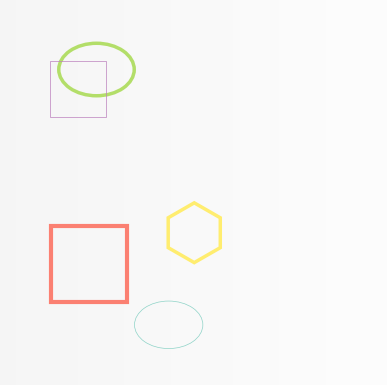[{"shape": "oval", "thickness": 0.5, "radius": 0.44, "center": [0.435, 0.156]}, {"shape": "square", "thickness": 3, "radius": 0.49, "center": [0.229, 0.314]}, {"shape": "oval", "thickness": 2.5, "radius": 0.49, "center": [0.249, 0.819]}, {"shape": "square", "thickness": 0.5, "radius": 0.36, "center": [0.201, 0.768]}, {"shape": "hexagon", "thickness": 2.5, "radius": 0.39, "center": [0.501, 0.396]}]